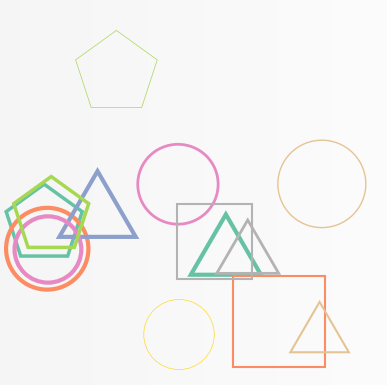[{"shape": "pentagon", "thickness": 2.5, "radius": 0.52, "center": [0.114, 0.418]}, {"shape": "triangle", "thickness": 3, "radius": 0.52, "center": [0.583, 0.339]}, {"shape": "circle", "thickness": 3, "radius": 0.53, "center": [0.122, 0.354]}, {"shape": "square", "thickness": 1.5, "radius": 0.59, "center": [0.72, 0.165]}, {"shape": "triangle", "thickness": 3, "radius": 0.57, "center": [0.252, 0.442]}, {"shape": "circle", "thickness": 2, "radius": 0.52, "center": [0.459, 0.521]}, {"shape": "circle", "thickness": 3, "radius": 0.43, "center": [0.124, 0.352]}, {"shape": "pentagon", "thickness": 0.5, "radius": 0.55, "center": [0.3, 0.81]}, {"shape": "pentagon", "thickness": 2.5, "radius": 0.51, "center": [0.132, 0.44]}, {"shape": "circle", "thickness": 0.5, "radius": 0.45, "center": [0.462, 0.131]}, {"shape": "triangle", "thickness": 1.5, "radius": 0.44, "center": [0.825, 0.129]}, {"shape": "circle", "thickness": 1, "radius": 0.57, "center": [0.831, 0.522]}, {"shape": "triangle", "thickness": 2, "radius": 0.46, "center": [0.639, 0.336]}, {"shape": "square", "thickness": 1.5, "radius": 0.48, "center": [0.554, 0.372]}]